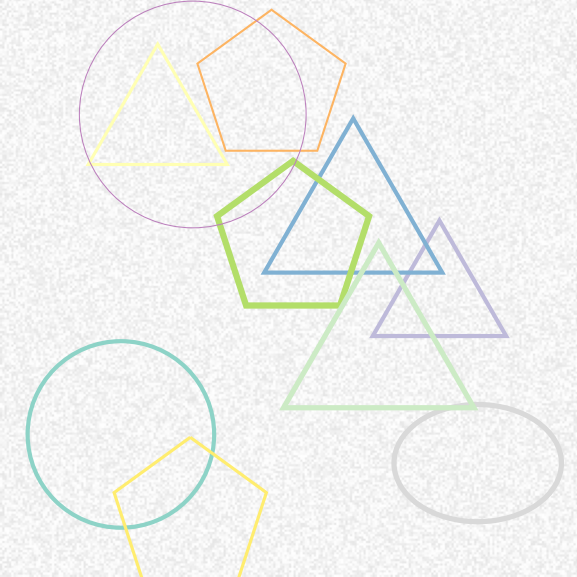[{"shape": "circle", "thickness": 2, "radius": 0.81, "center": [0.209, 0.247]}, {"shape": "triangle", "thickness": 1.5, "radius": 0.69, "center": [0.273, 0.784]}, {"shape": "triangle", "thickness": 2, "radius": 0.67, "center": [0.761, 0.484]}, {"shape": "triangle", "thickness": 2, "radius": 0.89, "center": [0.612, 0.616]}, {"shape": "pentagon", "thickness": 1, "radius": 0.67, "center": [0.47, 0.847]}, {"shape": "pentagon", "thickness": 3, "radius": 0.69, "center": [0.507, 0.582]}, {"shape": "oval", "thickness": 2.5, "radius": 0.72, "center": [0.827, 0.197]}, {"shape": "circle", "thickness": 0.5, "radius": 0.98, "center": [0.334, 0.801]}, {"shape": "triangle", "thickness": 2.5, "radius": 0.95, "center": [0.656, 0.388]}, {"shape": "pentagon", "thickness": 1.5, "radius": 0.69, "center": [0.329, 0.103]}]